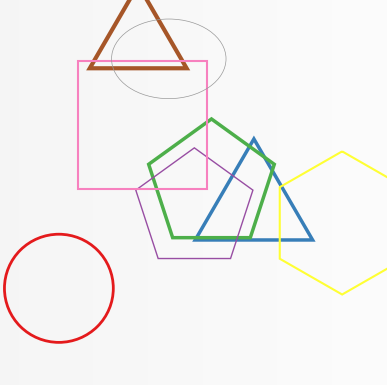[{"shape": "circle", "thickness": 2, "radius": 0.7, "center": [0.152, 0.251]}, {"shape": "triangle", "thickness": 2.5, "radius": 0.87, "center": [0.655, 0.464]}, {"shape": "pentagon", "thickness": 2.5, "radius": 0.85, "center": [0.546, 0.521]}, {"shape": "pentagon", "thickness": 1, "radius": 0.79, "center": [0.502, 0.457]}, {"shape": "hexagon", "thickness": 1.5, "radius": 0.93, "center": [0.883, 0.421]}, {"shape": "triangle", "thickness": 3, "radius": 0.72, "center": [0.357, 0.895]}, {"shape": "square", "thickness": 1.5, "radius": 0.83, "center": [0.368, 0.675]}, {"shape": "oval", "thickness": 0.5, "radius": 0.74, "center": [0.436, 0.847]}]